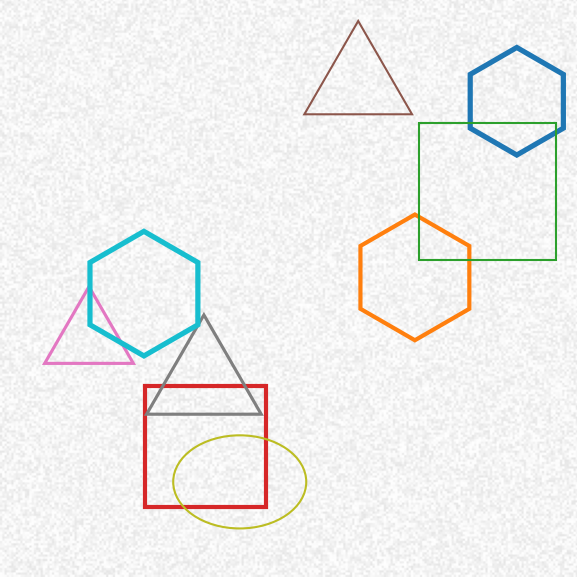[{"shape": "hexagon", "thickness": 2.5, "radius": 0.47, "center": [0.895, 0.824]}, {"shape": "hexagon", "thickness": 2, "radius": 0.54, "center": [0.718, 0.519]}, {"shape": "square", "thickness": 1, "radius": 0.59, "center": [0.844, 0.667]}, {"shape": "square", "thickness": 2, "radius": 0.53, "center": [0.356, 0.226]}, {"shape": "triangle", "thickness": 1, "radius": 0.54, "center": [0.62, 0.855]}, {"shape": "triangle", "thickness": 1.5, "radius": 0.44, "center": [0.154, 0.414]}, {"shape": "triangle", "thickness": 1.5, "radius": 0.57, "center": [0.353, 0.339]}, {"shape": "oval", "thickness": 1, "radius": 0.58, "center": [0.415, 0.165]}, {"shape": "hexagon", "thickness": 2.5, "radius": 0.54, "center": [0.249, 0.491]}]